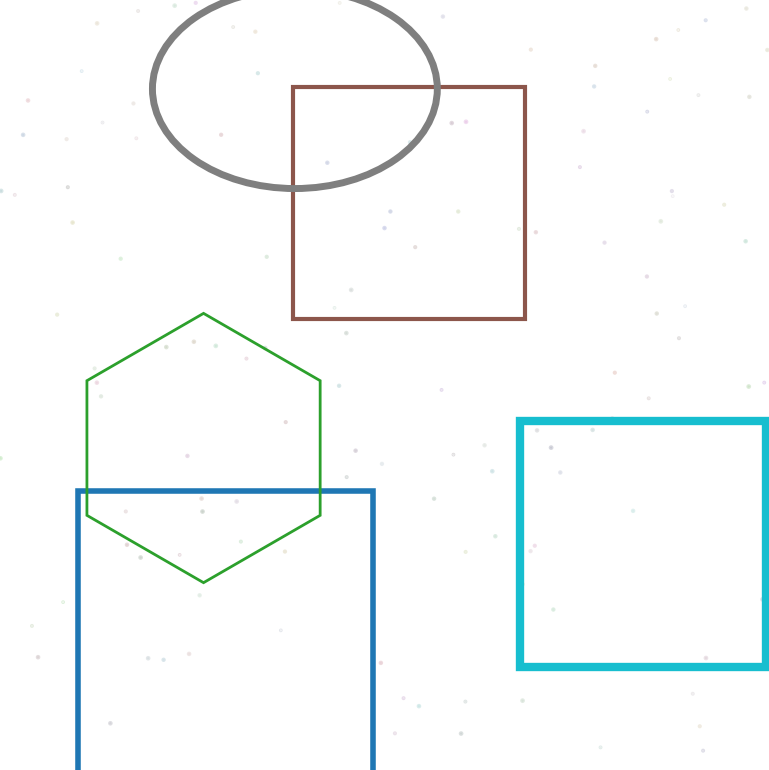[{"shape": "square", "thickness": 2, "radius": 0.96, "center": [0.293, 0.171]}, {"shape": "hexagon", "thickness": 1, "radius": 0.87, "center": [0.264, 0.418]}, {"shape": "square", "thickness": 1.5, "radius": 0.75, "center": [0.531, 0.736]}, {"shape": "oval", "thickness": 2.5, "radius": 0.92, "center": [0.383, 0.885]}, {"shape": "square", "thickness": 3, "radius": 0.8, "center": [0.835, 0.293]}]